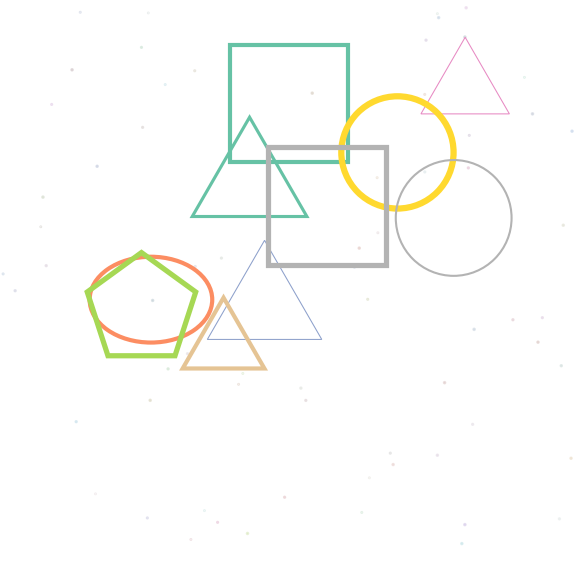[{"shape": "triangle", "thickness": 1.5, "radius": 0.57, "center": [0.432, 0.682]}, {"shape": "square", "thickness": 2, "radius": 0.51, "center": [0.5, 0.82]}, {"shape": "oval", "thickness": 2, "radius": 0.53, "center": [0.261, 0.48]}, {"shape": "triangle", "thickness": 0.5, "radius": 0.57, "center": [0.458, 0.469]}, {"shape": "triangle", "thickness": 0.5, "radius": 0.44, "center": [0.805, 0.846]}, {"shape": "pentagon", "thickness": 2.5, "radius": 0.49, "center": [0.245, 0.463]}, {"shape": "circle", "thickness": 3, "radius": 0.49, "center": [0.688, 0.735]}, {"shape": "triangle", "thickness": 2, "radius": 0.41, "center": [0.387, 0.402]}, {"shape": "circle", "thickness": 1, "radius": 0.5, "center": [0.786, 0.622]}, {"shape": "square", "thickness": 2.5, "radius": 0.51, "center": [0.567, 0.643]}]